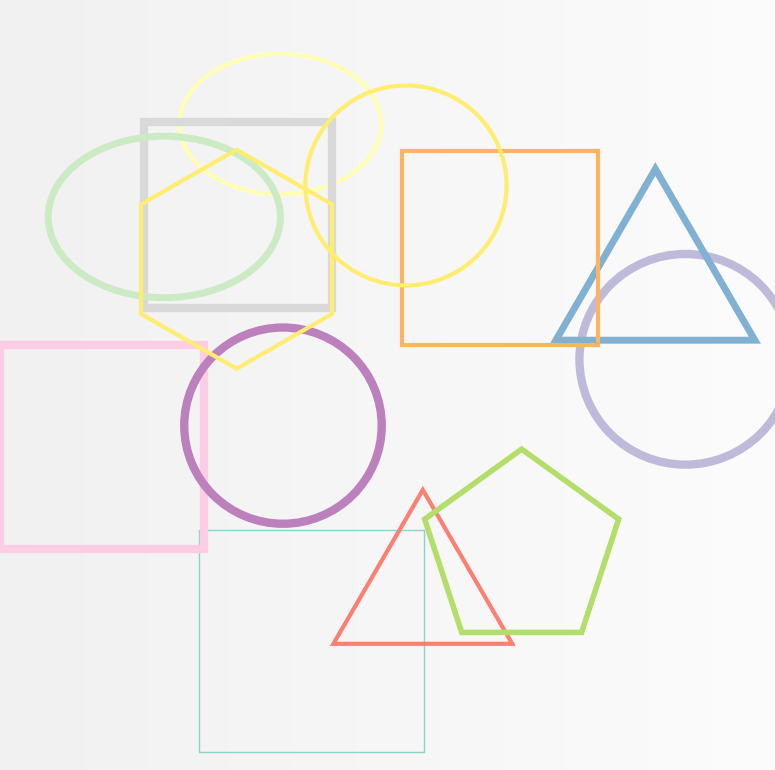[{"shape": "square", "thickness": 0.5, "radius": 0.72, "center": [0.402, 0.167]}, {"shape": "oval", "thickness": 1.5, "radius": 0.65, "center": [0.362, 0.839]}, {"shape": "circle", "thickness": 3, "radius": 0.68, "center": [0.884, 0.533]}, {"shape": "triangle", "thickness": 1.5, "radius": 0.67, "center": [0.546, 0.23]}, {"shape": "triangle", "thickness": 2.5, "radius": 0.74, "center": [0.846, 0.632]}, {"shape": "square", "thickness": 1.5, "radius": 0.63, "center": [0.645, 0.678]}, {"shape": "pentagon", "thickness": 2, "radius": 0.66, "center": [0.673, 0.285]}, {"shape": "square", "thickness": 3, "radius": 0.66, "center": [0.131, 0.42]}, {"shape": "square", "thickness": 3, "radius": 0.61, "center": [0.307, 0.721]}, {"shape": "circle", "thickness": 3, "radius": 0.64, "center": [0.365, 0.447]}, {"shape": "oval", "thickness": 2.5, "radius": 0.75, "center": [0.212, 0.718]}, {"shape": "hexagon", "thickness": 1.5, "radius": 0.71, "center": [0.305, 0.663]}, {"shape": "circle", "thickness": 1.5, "radius": 0.65, "center": [0.524, 0.759]}]